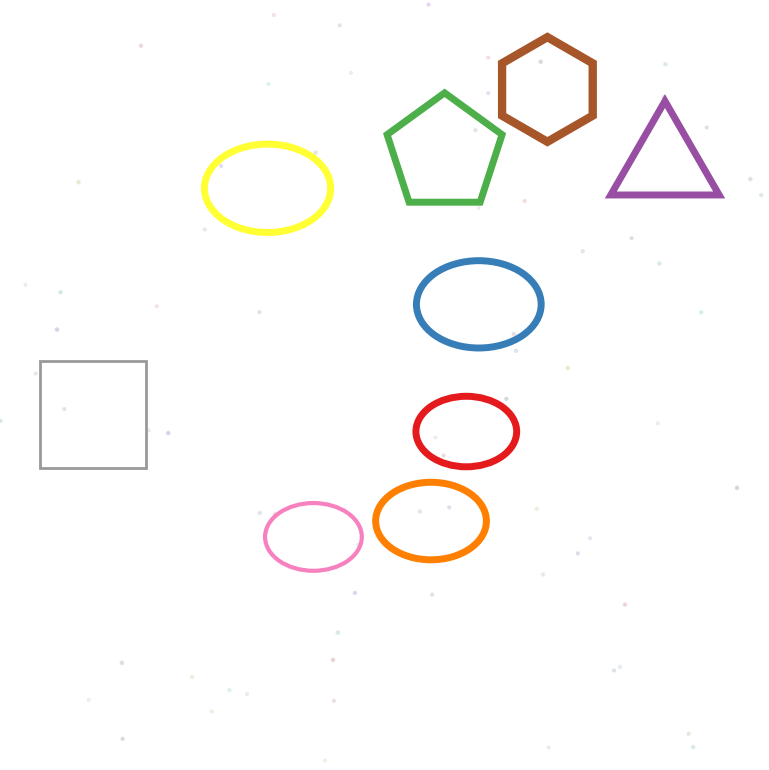[{"shape": "oval", "thickness": 2.5, "radius": 0.33, "center": [0.606, 0.44]}, {"shape": "oval", "thickness": 2.5, "radius": 0.4, "center": [0.622, 0.605]}, {"shape": "pentagon", "thickness": 2.5, "radius": 0.39, "center": [0.577, 0.801]}, {"shape": "triangle", "thickness": 2.5, "radius": 0.41, "center": [0.864, 0.787]}, {"shape": "oval", "thickness": 2.5, "radius": 0.36, "center": [0.56, 0.323]}, {"shape": "oval", "thickness": 2.5, "radius": 0.41, "center": [0.347, 0.755]}, {"shape": "hexagon", "thickness": 3, "radius": 0.34, "center": [0.711, 0.884]}, {"shape": "oval", "thickness": 1.5, "radius": 0.31, "center": [0.407, 0.303]}, {"shape": "square", "thickness": 1, "radius": 0.35, "center": [0.12, 0.462]}]